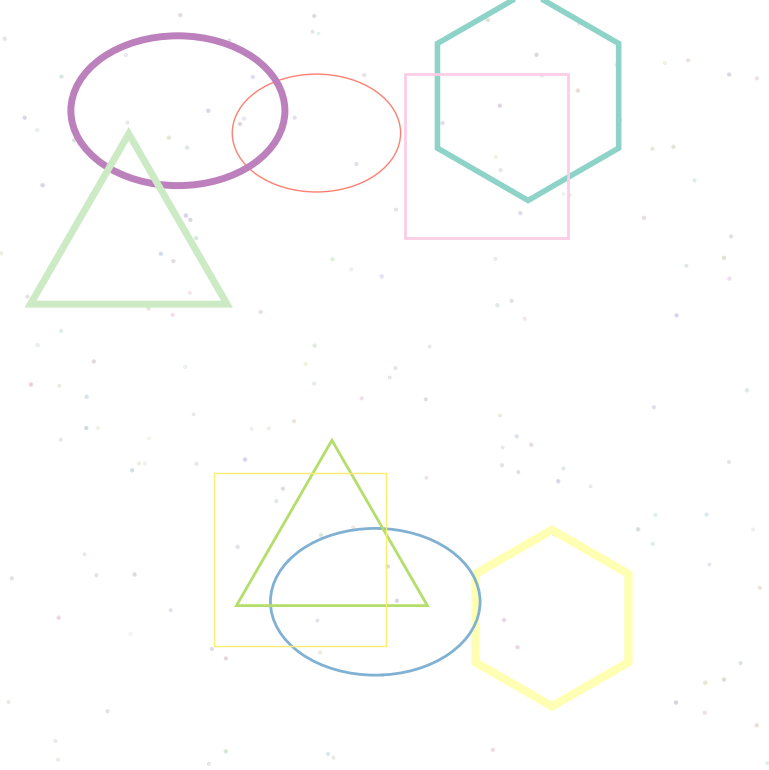[{"shape": "hexagon", "thickness": 2, "radius": 0.68, "center": [0.686, 0.876]}, {"shape": "hexagon", "thickness": 3, "radius": 0.57, "center": [0.717, 0.197]}, {"shape": "oval", "thickness": 0.5, "radius": 0.55, "center": [0.411, 0.827]}, {"shape": "oval", "thickness": 1, "radius": 0.68, "center": [0.487, 0.218]}, {"shape": "triangle", "thickness": 1, "radius": 0.72, "center": [0.431, 0.285]}, {"shape": "square", "thickness": 1, "radius": 0.53, "center": [0.632, 0.797]}, {"shape": "oval", "thickness": 2.5, "radius": 0.69, "center": [0.231, 0.856]}, {"shape": "triangle", "thickness": 2.5, "radius": 0.74, "center": [0.167, 0.679]}, {"shape": "square", "thickness": 0.5, "radius": 0.56, "center": [0.39, 0.273]}]